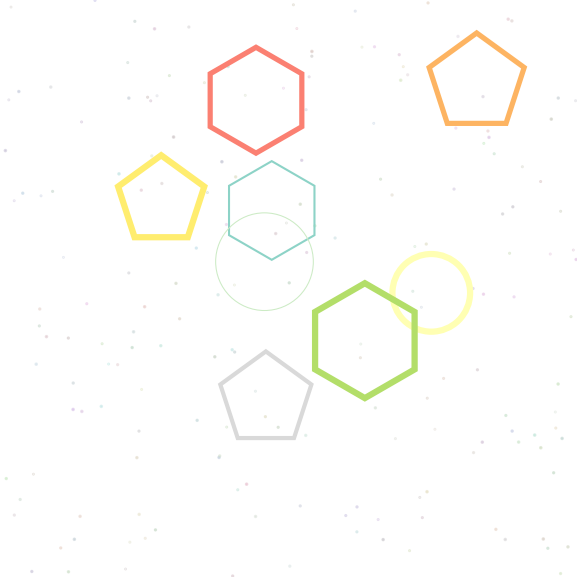[{"shape": "hexagon", "thickness": 1, "radius": 0.43, "center": [0.471, 0.635]}, {"shape": "circle", "thickness": 3, "radius": 0.34, "center": [0.747, 0.492]}, {"shape": "hexagon", "thickness": 2.5, "radius": 0.46, "center": [0.443, 0.826]}, {"shape": "pentagon", "thickness": 2.5, "radius": 0.43, "center": [0.825, 0.856]}, {"shape": "hexagon", "thickness": 3, "radius": 0.5, "center": [0.632, 0.409]}, {"shape": "pentagon", "thickness": 2, "radius": 0.41, "center": [0.46, 0.308]}, {"shape": "circle", "thickness": 0.5, "radius": 0.42, "center": [0.458, 0.546]}, {"shape": "pentagon", "thickness": 3, "radius": 0.39, "center": [0.279, 0.652]}]